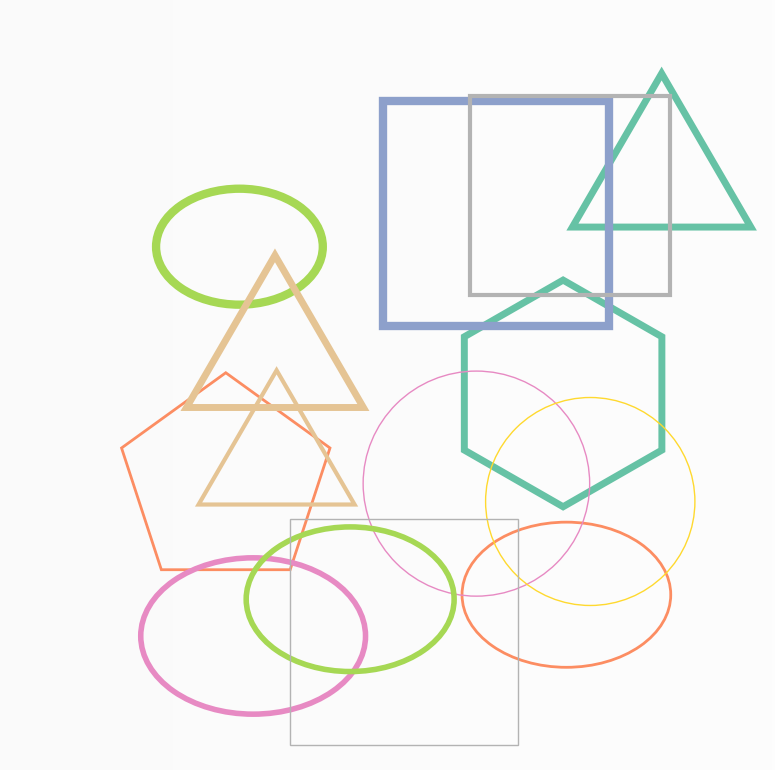[{"shape": "triangle", "thickness": 2.5, "radius": 0.66, "center": [0.854, 0.772]}, {"shape": "hexagon", "thickness": 2.5, "radius": 0.74, "center": [0.727, 0.489]}, {"shape": "pentagon", "thickness": 1, "radius": 0.71, "center": [0.291, 0.375]}, {"shape": "oval", "thickness": 1, "radius": 0.67, "center": [0.731, 0.228]}, {"shape": "square", "thickness": 3, "radius": 0.73, "center": [0.64, 0.723]}, {"shape": "oval", "thickness": 2, "radius": 0.73, "center": [0.327, 0.174]}, {"shape": "circle", "thickness": 0.5, "radius": 0.73, "center": [0.615, 0.372]}, {"shape": "oval", "thickness": 3, "radius": 0.54, "center": [0.309, 0.68]}, {"shape": "oval", "thickness": 2, "radius": 0.67, "center": [0.452, 0.222]}, {"shape": "circle", "thickness": 0.5, "radius": 0.68, "center": [0.762, 0.349]}, {"shape": "triangle", "thickness": 2.5, "radius": 0.66, "center": [0.355, 0.537]}, {"shape": "triangle", "thickness": 1.5, "radius": 0.58, "center": [0.357, 0.403]}, {"shape": "square", "thickness": 0.5, "radius": 0.74, "center": [0.521, 0.179]}, {"shape": "square", "thickness": 1.5, "radius": 0.65, "center": [0.736, 0.746]}]